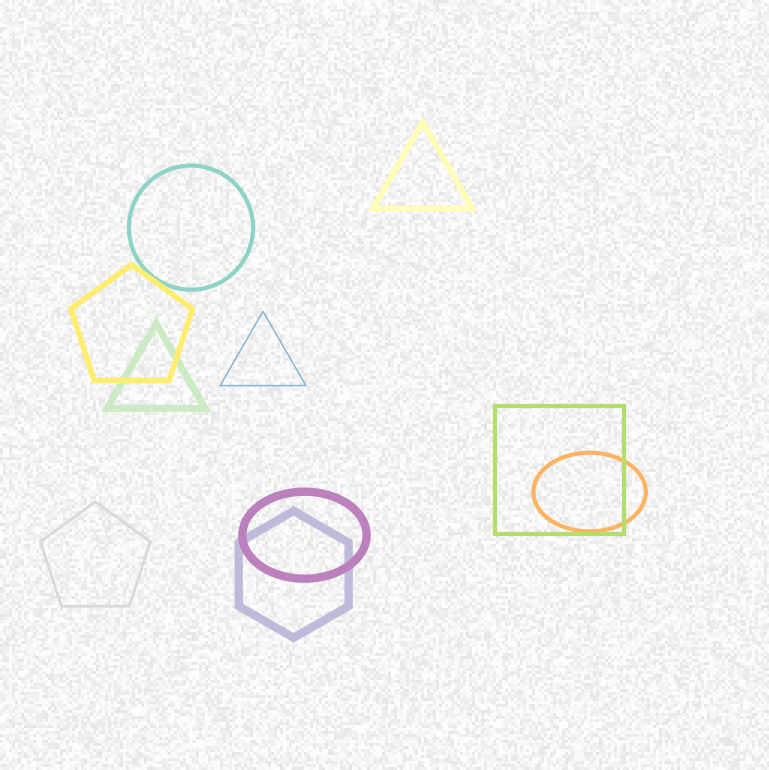[{"shape": "circle", "thickness": 1.5, "radius": 0.4, "center": [0.248, 0.704]}, {"shape": "triangle", "thickness": 2, "radius": 0.37, "center": [0.549, 0.766]}, {"shape": "hexagon", "thickness": 3, "radius": 0.41, "center": [0.381, 0.254]}, {"shape": "triangle", "thickness": 0.5, "radius": 0.32, "center": [0.342, 0.531]}, {"shape": "oval", "thickness": 1.5, "radius": 0.36, "center": [0.766, 0.361]}, {"shape": "square", "thickness": 1.5, "radius": 0.42, "center": [0.726, 0.389]}, {"shape": "pentagon", "thickness": 1, "radius": 0.37, "center": [0.124, 0.273]}, {"shape": "oval", "thickness": 3, "radius": 0.4, "center": [0.395, 0.305]}, {"shape": "triangle", "thickness": 2.5, "radius": 0.37, "center": [0.203, 0.506]}, {"shape": "pentagon", "thickness": 2, "radius": 0.42, "center": [0.171, 0.573]}]